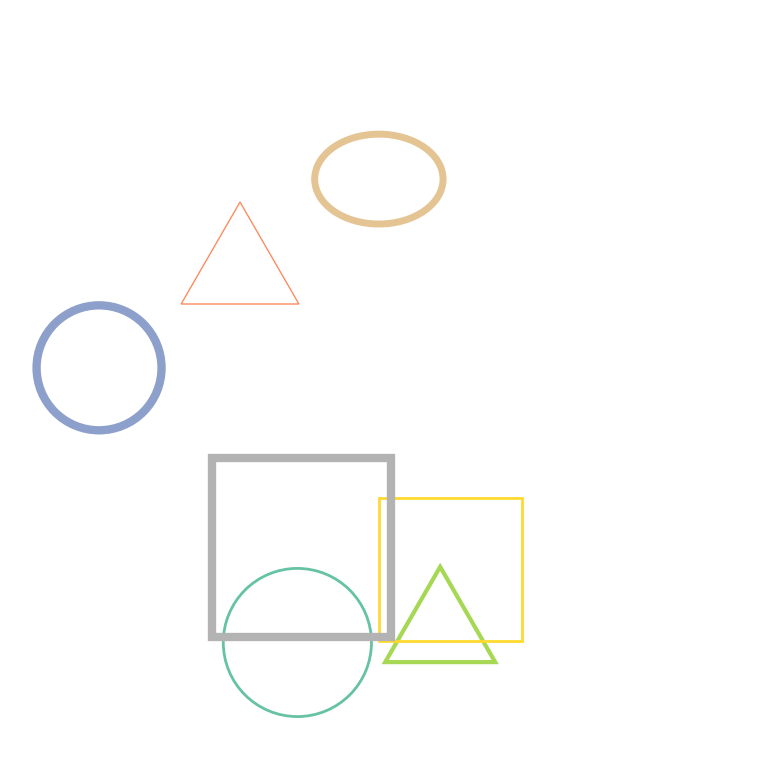[{"shape": "circle", "thickness": 1, "radius": 0.48, "center": [0.386, 0.166]}, {"shape": "triangle", "thickness": 0.5, "radius": 0.44, "center": [0.312, 0.649]}, {"shape": "circle", "thickness": 3, "radius": 0.41, "center": [0.129, 0.522]}, {"shape": "triangle", "thickness": 1.5, "radius": 0.41, "center": [0.572, 0.181]}, {"shape": "square", "thickness": 1, "radius": 0.47, "center": [0.585, 0.26]}, {"shape": "oval", "thickness": 2.5, "radius": 0.42, "center": [0.492, 0.767]}, {"shape": "square", "thickness": 3, "radius": 0.58, "center": [0.392, 0.289]}]